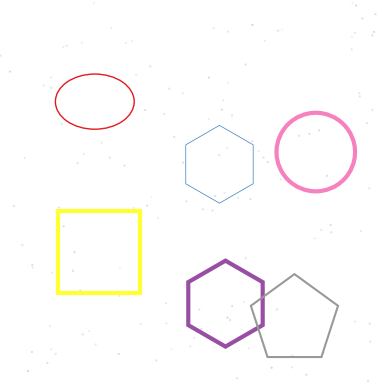[{"shape": "oval", "thickness": 1, "radius": 0.51, "center": [0.246, 0.736]}, {"shape": "hexagon", "thickness": 0.5, "radius": 0.51, "center": [0.57, 0.573]}, {"shape": "hexagon", "thickness": 3, "radius": 0.56, "center": [0.586, 0.211]}, {"shape": "square", "thickness": 3, "radius": 0.53, "center": [0.257, 0.345]}, {"shape": "circle", "thickness": 3, "radius": 0.51, "center": [0.82, 0.605]}, {"shape": "pentagon", "thickness": 1.5, "radius": 0.6, "center": [0.765, 0.169]}]